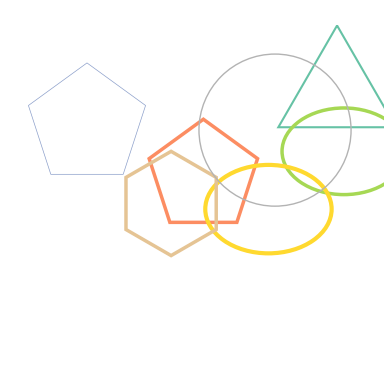[{"shape": "triangle", "thickness": 1.5, "radius": 0.88, "center": [0.876, 0.758]}, {"shape": "pentagon", "thickness": 2.5, "radius": 0.74, "center": [0.528, 0.542]}, {"shape": "pentagon", "thickness": 0.5, "radius": 0.8, "center": [0.226, 0.677]}, {"shape": "oval", "thickness": 2.5, "radius": 0.8, "center": [0.893, 0.607]}, {"shape": "oval", "thickness": 3, "radius": 0.82, "center": [0.697, 0.457]}, {"shape": "hexagon", "thickness": 2.5, "radius": 0.68, "center": [0.444, 0.471]}, {"shape": "circle", "thickness": 1, "radius": 0.99, "center": [0.714, 0.662]}]